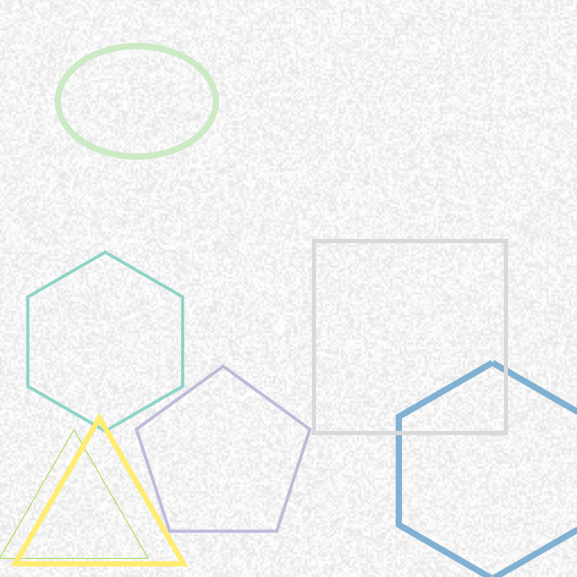[{"shape": "hexagon", "thickness": 1.5, "radius": 0.77, "center": [0.182, 0.408]}, {"shape": "pentagon", "thickness": 1.5, "radius": 0.79, "center": [0.386, 0.207]}, {"shape": "hexagon", "thickness": 3, "radius": 0.94, "center": [0.853, 0.184]}, {"shape": "triangle", "thickness": 0.5, "radius": 0.74, "center": [0.128, 0.106]}, {"shape": "square", "thickness": 2, "radius": 0.83, "center": [0.71, 0.416]}, {"shape": "oval", "thickness": 3, "radius": 0.68, "center": [0.237, 0.824]}, {"shape": "triangle", "thickness": 2.5, "radius": 0.84, "center": [0.172, 0.107]}]